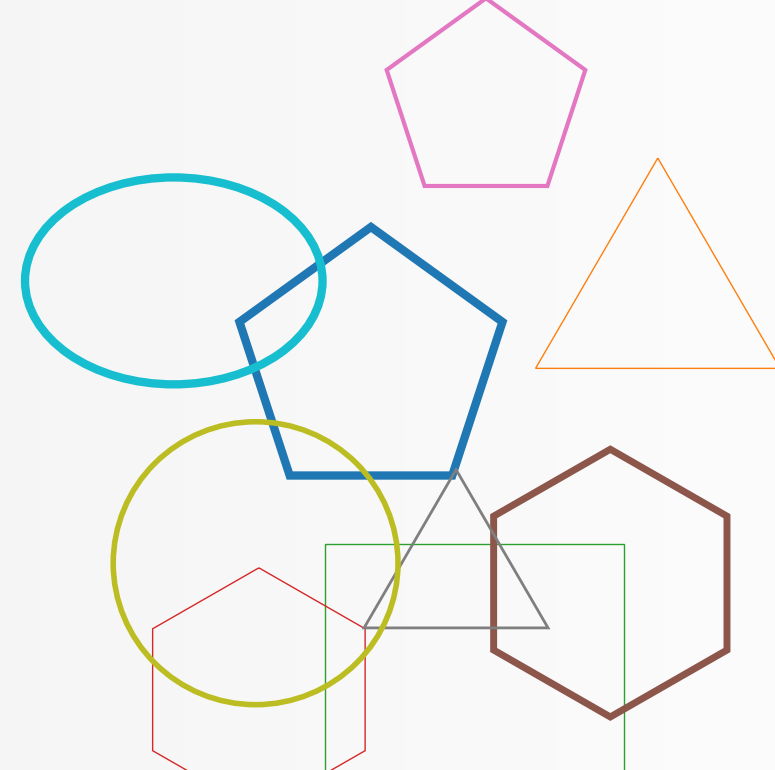[{"shape": "pentagon", "thickness": 3, "radius": 0.89, "center": [0.479, 0.527]}, {"shape": "triangle", "thickness": 0.5, "radius": 0.91, "center": [0.849, 0.613]}, {"shape": "square", "thickness": 0.5, "radius": 0.97, "center": [0.612, 0.101]}, {"shape": "hexagon", "thickness": 0.5, "radius": 0.79, "center": [0.334, 0.104]}, {"shape": "hexagon", "thickness": 2.5, "radius": 0.87, "center": [0.788, 0.243]}, {"shape": "pentagon", "thickness": 1.5, "radius": 0.67, "center": [0.627, 0.867]}, {"shape": "triangle", "thickness": 1, "radius": 0.69, "center": [0.588, 0.253]}, {"shape": "circle", "thickness": 2, "radius": 0.92, "center": [0.33, 0.269]}, {"shape": "oval", "thickness": 3, "radius": 0.96, "center": [0.224, 0.635]}]